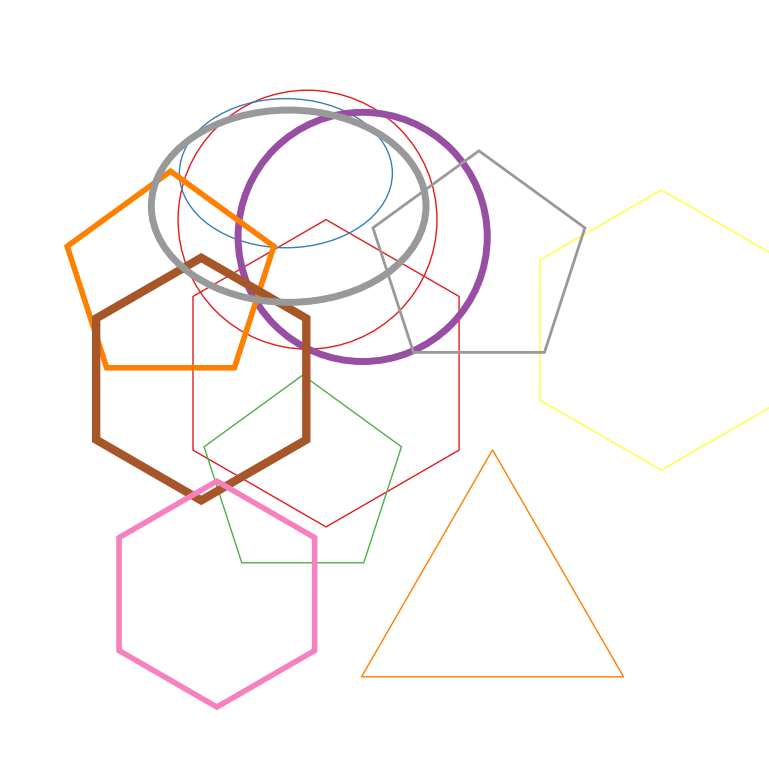[{"shape": "hexagon", "thickness": 0.5, "radius": 1.0, "center": [0.423, 0.515]}, {"shape": "circle", "thickness": 0.5, "radius": 0.84, "center": [0.399, 0.715]}, {"shape": "oval", "thickness": 0.5, "radius": 0.69, "center": [0.371, 0.775]}, {"shape": "pentagon", "thickness": 0.5, "radius": 0.67, "center": [0.393, 0.378]}, {"shape": "circle", "thickness": 2.5, "radius": 0.81, "center": [0.471, 0.692]}, {"shape": "triangle", "thickness": 0.5, "radius": 0.98, "center": [0.64, 0.219]}, {"shape": "pentagon", "thickness": 2, "radius": 0.71, "center": [0.221, 0.636]}, {"shape": "hexagon", "thickness": 0.5, "radius": 0.91, "center": [0.859, 0.571]}, {"shape": "hexagon", "thickness": 3, "radius": 0.79, "center": [0.261, 0.508]}, {"shape": "hexagon", "thickness": 2, "radius": 0.73, "center": [0.282, 0.228]}, {"shape": "pentagon", "thickness": 1, "radius": 0.72, "center": [0.622, 0.659]}, {"shape": "oval", "thickness": 2.5, "radius": 0.89, "center": [0.375, 0.732]}]